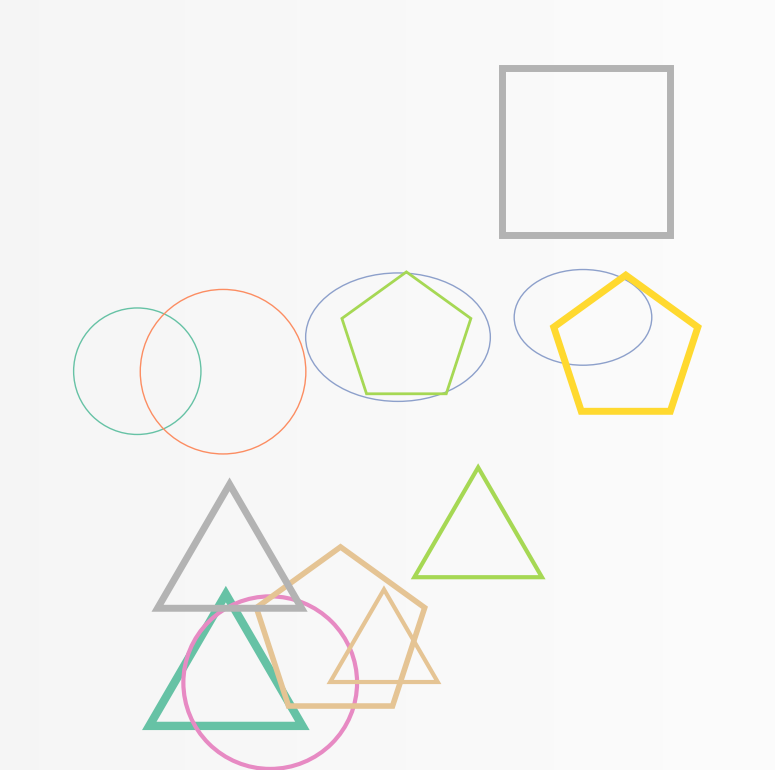[{"shape": "triangle", "thickness": 3, "radius": 0.57, "center": [0.291, 0.114]}, {"shape": "circle", "thickness": 0.5, "radius": 0.41, "center": [0.177, 0.518]}, {"shape": "circle", "thickness": 0.5, "radius": 0.53, "center": [0.288, 0.517]}, {"shape": "oval", "thickness": 0.5, "radius": 0.6, "center": [0.514, 0.562]}, {"shape": "oval", "thickness": 0.5, "radius": 0.44, "center": [0.752, 0.588]}, {"shape": "circle", "thickness": 1.5, "radius": 0.56, "center": [0.349, 0.113]}, {"shape": "triangle", "thickness": 1.5, "radius": 0.48, "center": [0.617, 0.298]}, {"shape": "pentagon", "thickness": 1, "radius": 0.44, "center": [0.524, 0.559]}, {"shape": "pentagon", "thickness": 2.5, "radius": 0.49, "center": [0.807, 0.545]}, {"shape": "pentagon", "thickness": 2, "radius": 0.57, "center": [0.439, 0.175]}, {"shape": "triangle", "thickness": 1.5, "radius": 0.4, "center": [0.495, 0.154]}, {"shape": "triangle", "thickness": 2.5, "radius": 0.54, "center": [0.296, 0.264]}, {"shape": "square", "thickness": 2.5, "radius": 0.54, "center": [0.756, 0.804]}]